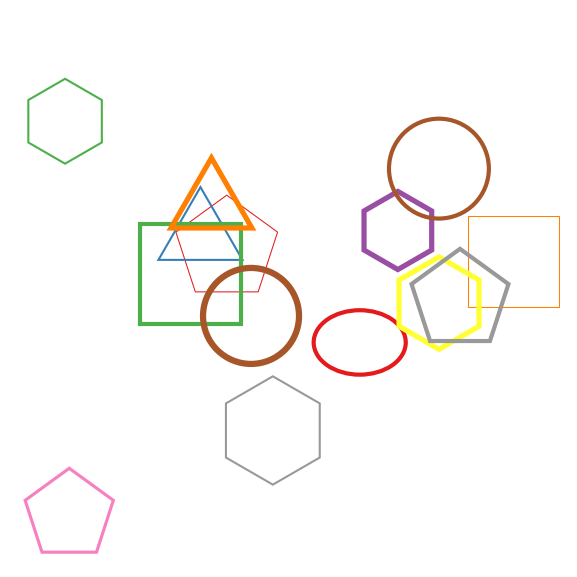[{"shape": "pentagon", "thickness": 0.5, "radius": 0.46, "center": [0.393, 0.569]}, {"shape": "oval", "thickness": 2, "radius": 0.4, "center": [0.623, 0.406]}, {"shape": "triangle", "thickness": 1, "radius": 0.42, "center": [0.347, 0.591]}, {"shape": "square", "thickness": 2, "radius": 0.44, "center": [0.33, 0.525]}, {"shape": "hexagon", "thickness": 1, "radius": 0.37, "center": [0.113, 0.789]}, {"shape": "hexagon", "thickness": 2.5, "radius": 0.34, "center": [0.689, 0.6]}, {"shape": "square", "thickness": 0.5, "radius": 0.39, "center": [0.889, 0.546]}, {"shape": "triangle", "thickness": 2.5, "radius": 0.4, "center": [0.366, 0.645]}, {"shape": "hexagon", "thickness": 2.5, "radius": 0.4, "center": [0.76, 0.474]}, {"shape": "circle", "thickness": 3, "radius": 0.42, "center": [0.435, 0.452]}, {"shape": "circle", "thickness": 2, "radius": 0.43, "center": [0.76, 0.707]}, {"shape": "pentagon", "thickness": 1.5, "radius": 0.4, "center": [0.12, 0.108]}, {"shape": "hexagon", "thickness": 1, "radius": 0.47, "center": [0.472, 0.254]}, {"shape": "pentagon", "thickness": 2, "radius": 0.44, "center": [0.797, 0.48]}]